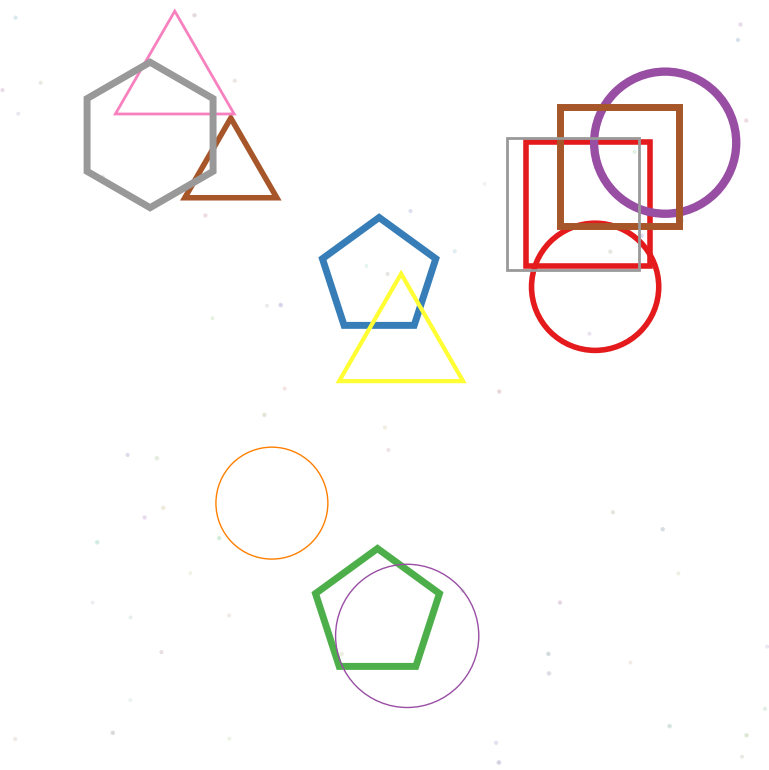[{"shape": "circle", "thickness": 2, "radius": 0.41, "center": [0.773, 0.628]}, {"shape": "square", "thickness": 2, "radius": 0.4, "center": [0.764, 0.735]}, {"shape": "pentagon", "thickness": 2.5, "radius": 0.39, "center": [0.492, 0.64]}, {"shape": "pentagon", "thickness": 2.5, "radius": 0.42, "center": [0.49, 0.203]}, {"shape": "circle", "thickness": 3, "radius": 0.46, "center": [0.864, 0.815]}, {"shape": "circle", "thickness": 0.5, "radius": 0.46, "center": [0.529, 0.174]}, {"shape": "circle", "thickness": 0.5, "radius": 0.36, "center": [0.353, 0.347]}, {"shape": "triangle", "thickness": 1.5, "radius": 0.46, "center": [0.521, 0.551]}, {"shape": "square", "thickness": 2.5, "radius": 0.39, "center": [0.805, 0.784]}, {"shape": "triangle", "thickness": 2, "radius": 0.34, "center": [0.3, 0.778]}, {"shape": "triangle", "thickness": 1, "radius": 0.45, "center": [0.227, 0.897]}, {"shape": "square", "thickness": 1, "radius": 0.43, "center": [0.744, 0.735]}, {"shape": "hexagon", "thickness": 2.5, "radius": 0.47, "center": [0.195, 0.825]}]